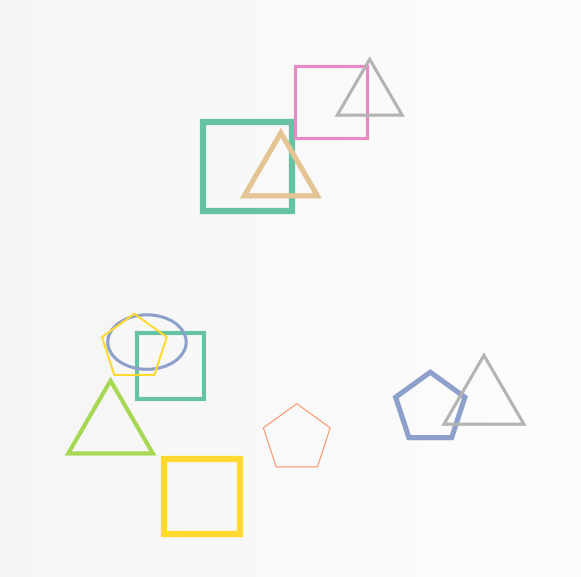[{"shape": "square", "thickness": 2, "radius": 0.29, "center": [0.293, 0.365]}, {"shape": "square", "thickness": 3, "radius": 0.39, "center": [0.426, 0.711]}, {"shape": "pentagon", "thickness": 0.5, "radius": 0.3, "center": [0.511, 0.24]}, {"shape": "pentagon", "thickness": 2.5, "radius": 0.31, "center": [0.74, 0.292]}, {"shape": "oval", "thickness": 1.5, "radius": 0.34, "center": [0.253, 0.407]}, {"shape": "square", "thickness": 1.5, "radius": 0.31, "center": [0.57, 0.822]}, {"shape": "triangle", "thickness": 2, "radius": 0.42, "center": [0.19, 0.256]}, {"shape": "square", "thickness": 3, "radius": 0.33, "center": [0.347, 0.139]}, {"shape": "pentagon", "thickness": 1, "radius": 0.29, "center": [0.231, 0.397]}, {"shape": "triangle", "thickness": 2.5, "radius": 0.36, "center": [0.483, 0.696]}, {"shape": "triangle", "thickness": 1.5, "radius": 0.32, "center": [0.636, 0.832]}, {"shape": "triangle", "thickness": 1.5, "radius": 0.4, "center": [0.833, 0.304]}]